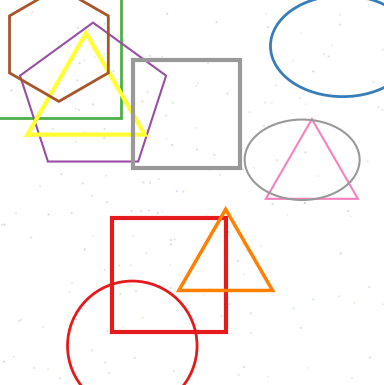[{"shape": "square", "thickness": 3, "radius": 0.74, "center": [0.439, 0.285]}, {"shape": "circle", "thickness": 2, "radius": 0.84, "center": [0.344, 0.102]}, {"shape": "oval", "thickness": 2, "radius": 0.94, "center": [0.89, 0.88]}, {"shape": "square", "thickness": 2, "radius": 0.89, "center": [0.135, 0.871]}, {"shape": "pentagon", "thickness": 1.5, "radius": 1.0, "center": [0.242, 0.742]}, {"shape": "triangle", "thickness": 2.5, "radius": 0.7, "center": [0.586, 0.316]}, {"shape": "triangle", "thickness": 3, "radius": 0.88, "center": [0.224, 0.738]}, {"shape": "hexagon", "thickness": 2, "radius": 0.74, "center": [0.153, 0.885]}, {"shape": "triangle", "thickness": 1.5, "radius": 0.69, "center": [0.81, 0.553]}, {"shape": "oval", "thickness": 1.5, "radius": 0.75, "center": [0.785, 0.585]}, {"shape": "square", "thickness": 3, "radius": 0.7, "center": [0.484, 0.704]}]